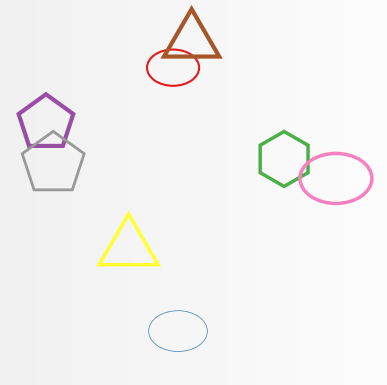[{"shape": "oval", "thickness": 1.5, "radius": 0.34, "center": [0.447, 0.824]}, {"shape": "oval", "thickness": 0.5, "radius": 0.38, "center": [0.459, 0.14]}, {"shape": "hexagon", "thickness": 2.5, "radius": 0.36, "center": [0.733, 0.587]}, {"shape": "pentagon", "thickness": 3, "radius": 0.37, "center": [0.119, 0.681]}, {"shape": "triangle", "thickness": 2.5, "radius": 0.44, "center": [0.332, 0.356]}, {"shape": "triangle", "thickness": 3, "radius": 0.41, "center": [0.494, 0.894]}, {"shape": "oval", "thickness": 2.5, "radius": 0.46, "center": [0.867, 0.537]}, {"shape": "pentagon", "thickness": 2, "radius": 0.42, "center": [0.137, 0.575]}]